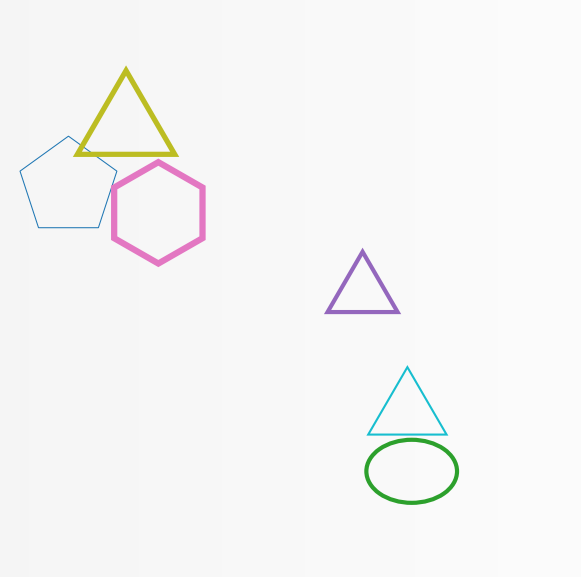[{"shape": "pentagon", "thickness": 0.5, "radius": 0.44, "center": [0.118, 0.676]}, {"shape": "oval", "thickness": 2, "radius": 0.39, "center": [0.708, 0.183]}, {"shape": "triangle", "thickness": 2, "radius": 0.35, "center": [0.624, 0.494]}, {"shape": "hexagon", "thickness": 3, "radius": 0.44, "center": [0.272, 0.631]}, {"shape": "triangle", "thickness": 2.5, "radius": 0.48, "center": [0.217, 0.78]}, {"shape": "triangle", "thickness": 1, "radius": 0.39, "center": [0.701, 0.286]}]